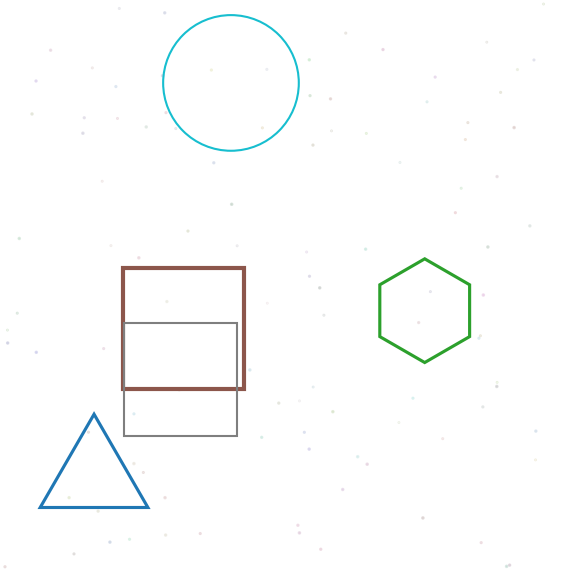[{"shape": "triangle", "thickness": 1.5, "radius": 0.54, "center": [0.163, 0.174]}, {"shape": "hexagon", "thickness": 1.5, "radius": 0.45, "center": [0.735, 0.461]}, {"shape": "square", "thickness": 2, "radius": 0.52, "center": [0.317, 0.43]}, {"shape": "square", "thickness": 1, "radius": 0.49, "center": [0.313, 0.342]}, {"shape": "circle", "thickness": 1, "radius": 0.59, "center": [0.4, 0.856]}]